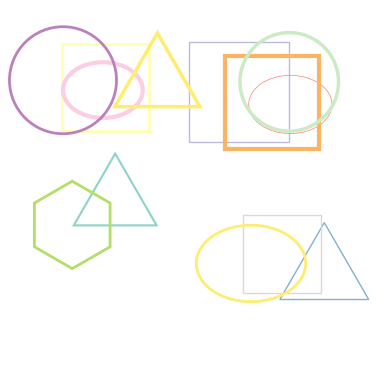[{"shape": "triangle", "thickness": 1.5, "radius": 0.62, "center": [0.299, 0.477]}, {"shape": "square", "thickness": 2, "radius": 0.56, "center": [0.275, 0.773]}, {"shape": "square", "thickness": 1, "radius": 0.65, "center": [0.621, 0.761]}, {"shape": "oval", "thickness": 0.5, "radius": 0.54, "center": [0.754, 0.729]}, {"shape": "triangle", "thickness": 1, "radius": 0.67, "center": [0.842, 0.289]}, {"shape": "square", "thickness": 3, "radius": 0.61, "center": [0.706, 0.734]}, {"shape": "hexagon", "thickness": 2, "radius": 0.57, "center": [0.188, 0.416]}, {"shape": "oval", "thickness": 3, "radius": 0.52, "center": [0.267, 0.766]}, {"shape": "square", "thickness": 1, "radius": 0.51, "center": [0.733, 0.34]}, {"shape": "circle", "thickness": 2, "radius": 0.69, "center": [0.164, 0.792]}, {"shape": "circle", "thickness": 2.5, "radius": 0.64, "center": [0.751, 0.787]}, {"shape": "oval", "thickness": 2, "radius": 0.71, "center": [0.652, 0.316]}, {"shape": "triangle", "thickness": 2.5, "radius": 0.64, "center": [0.409, 0.787]}]